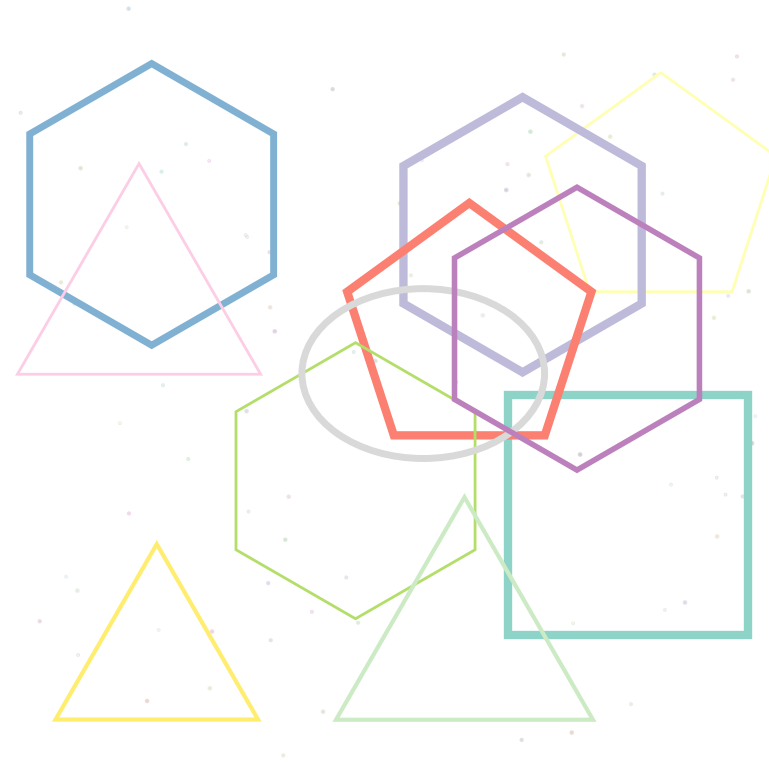[{"shape": "square", "thickness": 3, "radius": 0.78, "center": [0.815, 0.331]}, {"shape": "pentagon", "thickness": 1, "radius": 0.79, "center": [0.858, 0.748]}, {"shape": "hexagon", "thickness": 3, "radius": 0.89, "center": [0.679, 0.695]}, {"shape": "pentagon", "thickness": 3, "radius": 0.83, "center": [0.61, 0.57]}, {"shape": "hexagon", "thickness": 2.5, "radius": 0.91, "center": [0.197, 0.735]}, {"shape": "hexagon", "thickness": 1, "radius": 0.9, "center": [0.462, 0.376]}, {"shape": "triangle", "thickness": 1, "radius": 0.91, "center": [0.181, 0.605]}, {"shape": "oval", "thickness": 2.5, "radius": 0.79, "center": [0.55, 0.515]}, {"shape": "hexagon", "thickness": 2, "radius": 0.92, "center": [0.749, 0.573]}, {"shape": "triangle", "thickness": 1.5, "radius": 0.96, "center": [0.603, 0.162]}, {"shape": "triangle", "thickness": 1.5, "radius": 0.76, "center": [0.204, 0.141]}]